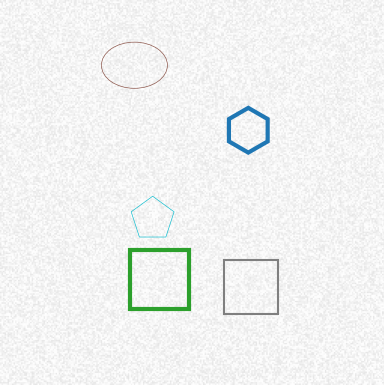[{"shape": "hexagon", "thickness": 3, "radius": 0.29, "center": [0.645, 0.662]}, {"shape": "square", "thickness": 3, "radius": 0.38, "center": [0.414, 0.274]}, {"shape": "oval", "thickness": 0.5, "radius": 0.43, "center": [0.349, 0.831]}, {"shape": "square", "thickness": 1.5, "radius": 0.35, "center": [0.652, 0.254]}, {"shape": "pentagon", "thickness": 0.5, "radius": 0.29, "center": [0.396, 0.432]}]